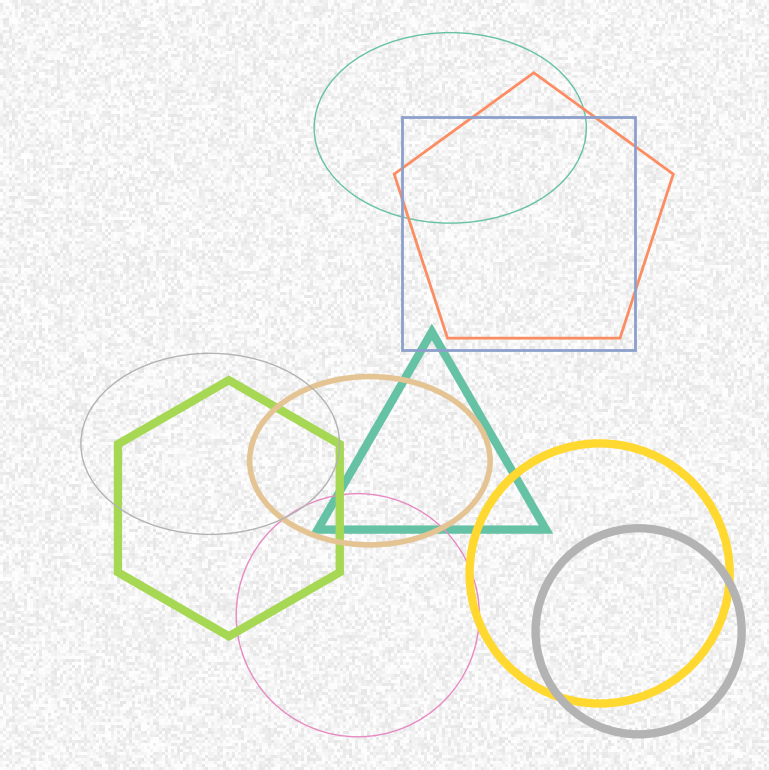[{"shape": "triangle", "thickness": 3, "radius": 0.86, "center": [0.561, 0.398]}, {"shape": "oval", "thickness": 0.5, "radius": 0.88, "center": [0.585, 0.834]}, {"shape": "pentagon", "thickness": 1, "radius": 0.95, "center": [0.693, 0.715]}, {"shape": "square", "thickness": 1, "radius": 0.76, "center": [0.673, 0.696]}, {"shape": "circle", "thickness": 0.5, "radius": 0.79, "center": [0.465, 0.201]}, {"shape": "hexagon", "thickness": 3, "radius": 0.83, "center": [0.297, 0.34]}, {"shape": "circle", "thickness": 3, "radius": 0.84, "center": [0.779, 0.255]}, {"shape": "oval", "thickness": 2, "radius": 0.78, "center": [0.48, 0.402]}, {"shape": "circle", "thickness": 3, "radius": 0.67, "center": [0.829, 0.18]}, {"shape": "oval", "thickness": 0.5, "radius": 0.84, "center": [0.273, 0.424]}]